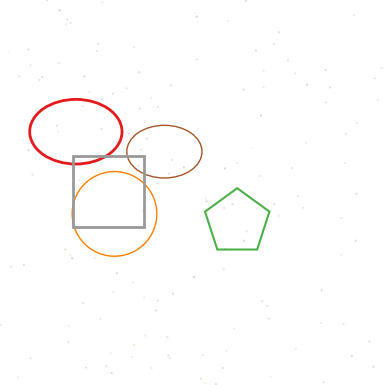[{"shape": "oval", "thickness": 2, "radius": 0.6, "center": [0.197, 0.658]}, {"shape": "pentagon", "thickness": 1.5, "radius": 0.44, "center": [0.616, 0.423]}, {"shape": "circle", "thickness": 1, "radius": 0.55, "center": [0.297, 0.444]}, {"shape": "oval", "thickness": 1, "radius": 0.49, "center": [0.427, 0.606]}, {"shape": "square", "thickness": 2, "radius": 0.46, "center": [0.281, 0.502]}]